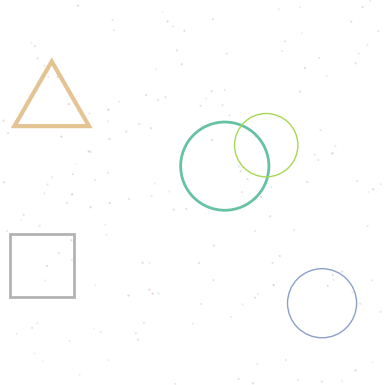[{"shape": "circle", "thickness": 2, "radius": 0.57, "center": [0.584, 0.568]}, {"shape": "circle", "thickness": 1, "radius": 0.45, "center": [0.837, 0.212]}, {"shape": "circle", "thickness": 1, "radius": 0.41, "center": [0.692, 0.623]}, {"shape": "triangle", "thickness": 3, "radius": 0.56, "center": [0.134, 0.728]}, {"shape": "square", "thickness": 2, "radius": 0.41, "center": [0.109, 0.311]}]